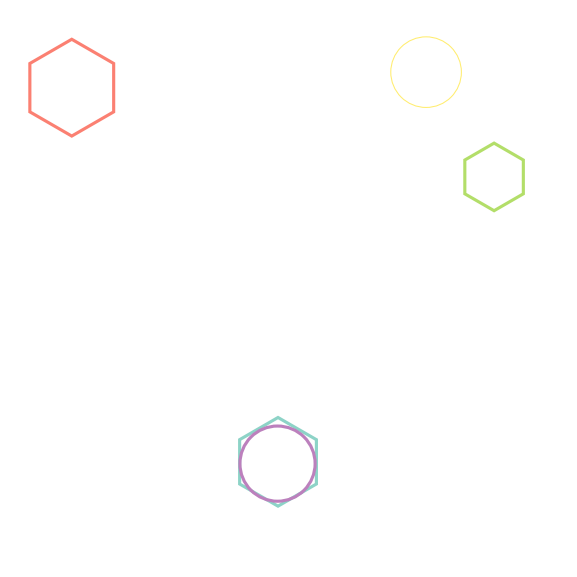[{"shape": "hexagon", "thickness": 1.5, "radius": 0.38, "center": [0.481, 0.199]}, {"shape": "hexagon", "thickness": 1.5, "radius": 0.42, "center": [0.124, 0.847]}, {"shape": "hexagon", "thickness": 1.5, "radius": 0.29, "center": [0.856, 0.693]}, {"shape": "circle", "thickness": 1.5, "radius": 0.33, "center": [0.481, 0.196]}, {"shape": "circle", "thickness": 0.5, "radius": 0.31, "center": [0.738, 0.874]}]